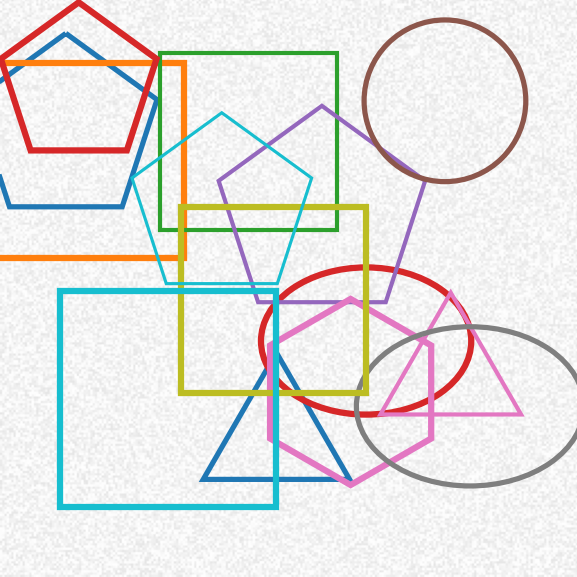[{"shape": "pentagon", "thickness": 2.5, "radius": 0.83, "center": [0.114, 0.775]}, {"shape": "triangle", "thickness": 2.5, "radius": 0.73, "center": [0.479, 0.242]}, {"shape": "square", "thickness": 3, "radius": 0.84, "center": [0.15, 0.721]}, {"shape": "square", "thickness": 2, "radius": 0.76, "center": [0.43, 0.754]}, {"shape": "oval", "thickness": 3, "radius": 0.91, "center": [0.634, 0.409]}, {"shape": "pentagon", "thickness": 3, "radius": 0.71, "center": [0.136, 0.853]}, {"shape": "pentagon", "thickness": 2, "radius": 0.94, "center": [0.557, 0.628]}, {"shape": "circle", "thickness": 2.5, "radius": 0.7, "center": [0.77, 0.825]}, {"shape": "triangle", "thickness": 2, "radius": 0.7, "center": [0.781, 0.352]}, {"shape": "hexagon", "thickness": 3, "radius": 0.81, "center": [0.607, 0.32]}, {"shape": "oval", "thickness": 2.5, "radius": 0.98, "center": [0.814, 0.296]}, {"shape": "square", "thickness": 3, "radius": 0.8, "center": [0.473, 0.479]}, {"shape": "square", "thickness": 3, "radius": 0.93, "center": [0.291, 0.308]}, {"shape": "pentagon", "thickness": 1.5, "radius": 0.82, "center": [0.384, 0.64]}]